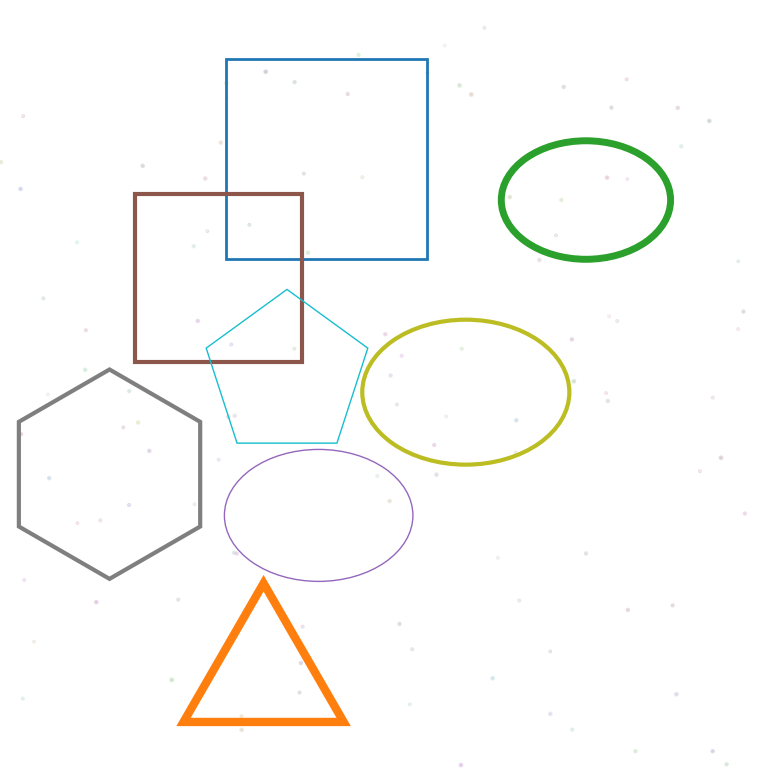[{"shape": "square", "thickness": 1, "radius": 0.65, "center": [0.424, 0.794]}, {"shape": "triangle", "thickness": 3, "radius": 0.6, "center": [0.342, 0.122]}, {"shape": "oval", "thickness": 2.5, "radius": 0.55, "center": [0.761, 0.74]}, {"shape": "oval", "thickness": 0.5, "radius": 0.61, "center": [0.414, 0.331]}, {"shape": "square", "thickness": 1.5, "radius": 0.55, "center": [0.284, 0.639]}, {"shape": "hexagon", "thickness": 1.5, "radius": 0.68, "center": [0.142, 0.384]}, {"shape": "oval", "thickness": 1.5, "radius": 0.67, "center": [0.605, 0.491]}, {"shape": "pentagon", "thickness": 0.5, "radius": 0.55, "center": [0.373, 0.514]}]